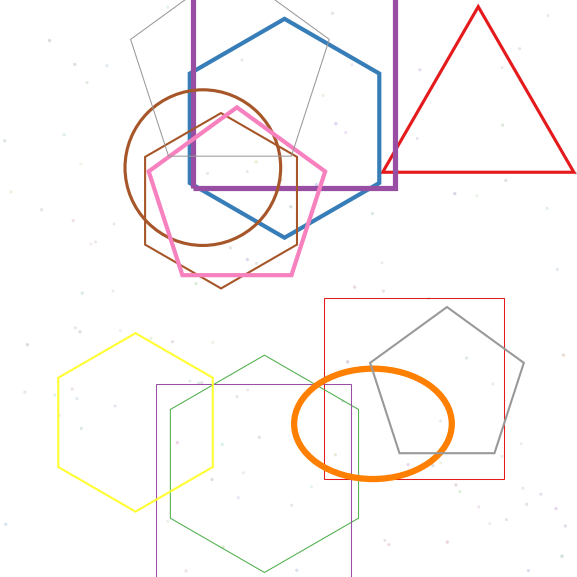[{"shape": "triangle", "thickness": 1.5, "radius": 0.96, "center": [0.828, 0.796]}, {"shape": "square", "thickness": 0.5, "radius": 0.78, "center": [0.717, 0.326]}, {"shape": "hexagon", "thickness": 2, "radius": 0.95, "center": [0.493, 0.777]}, {"shape": "hexagon", "thickness": 0.5, "radius": 0.94, "center": [0.458, 0.196]}, {"shape": "square", "thickness": 0.5, "radius": 0.85, "center": [0.439, 0.165]}, {"shape": "square", "thickness": 2.5, "radius": 0.87, "center": [0.509, 0.849]}, {"shape": "oval", "thickness": 3, "radius": 0.68, "center": [0.646, 0.265]}, {"shape": "hexagon", "thickness": 1, "radius": 0.77, "center": [0.235, 0.268]}, {"shape": "hexagon", "thickness": 1, "radius": 0.76, "center": [0.383, 0.652]}, {"shape": "circle", "thickness": 1.5, "radius": 0.67, "center": [0.351, 0.709]}, {"shape": "pentagon", "thickness": 2, "radius": 0.8, "center": [0.41, 0.653]}, {"shape": "pentagon", "thickness": 1, "radius": 0.7, "center": [0.774, 0.328]}, {"shape": "pentagon", "thickness": 0.5, "radius": 0.9, "center": [0.398, 0.875]}]